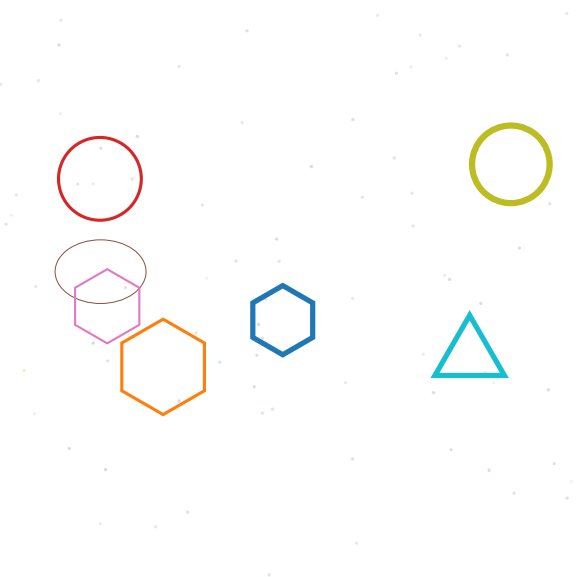[{"shape": "hexagon", "thickness": 2.5, "radius": 0.3, "center": [0.49, 0.445]}, {"shape": "hexagon", "thickness": 1.5, "radius": 0.41, "center": [0.282, 0.364]}, {"shape": "circle", "thickness": 1.5, "radius": 0.36, "center": [0.173, 0.689]}, {"shape": "oval", "thickness": 0.5, "radius": 0.39, "center": [0.174, 0.529]}, {"shape": "hexagon", "thickness": 1, "radius": 0.32, "center": [0.186, 0.469]}, {"shape": "circle", "thickness": 3, "radius": 0.34, "center": [0.885, 0.715]}, {"shape": "triangle", "thickness": 2.5, "radius": 0.35, "center": [0.813, 0.384]}]